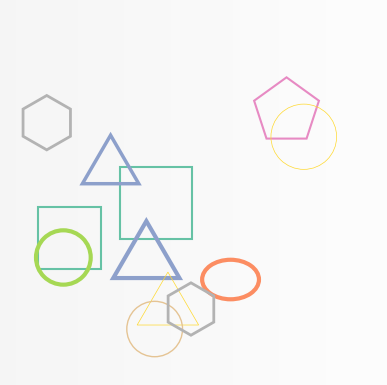[{"shape": "square", "thickness": 1.5, "radius": 0.4, "center": [0.18, 0.381]}, {"shape": "square", "thickness": 1.5, "radius": 0.47, "center": [0.403, 0.473]}, {"shape": "oval", "thickness": 3, "radius": 0.37, "center": [0.595, 0.274]}, {"shape": "triangle", "thickness": 2.5, "radius": 0.42, "center": [0.285, 0.565]}, {"shape": "triangle", "thickness": 3, "radius": 0.49, "center": [0.378, 0.327]}, {"shape": "pentagon", "thickness": 1.5, "radius": 0.44, "center": [0.739, 0.711]}, {"shape": "circle", "thickness": 3, "radius": 0.35, "center": [0.164, 0.331]}, {"shape": "circle", "thickness": 0.5, "radius": 0.42, "center": [0.784, 0.645]}, {"shape": "triangle", "thickness": 0.5, "radius": 0.46, "center": [0.433, 0.202]}, {"shape": "circle", "thickness": 1, "radius": 0.36, "center": [0.399, 0.145]}, {"shape": "hexagon", "thickness": 2, "radius": 0.34, "center": [0.493, 0.197]}, {"shape": "hexagon", "thickness": 2, "radius": 0.35, "center": [0.121, 0.681]}]